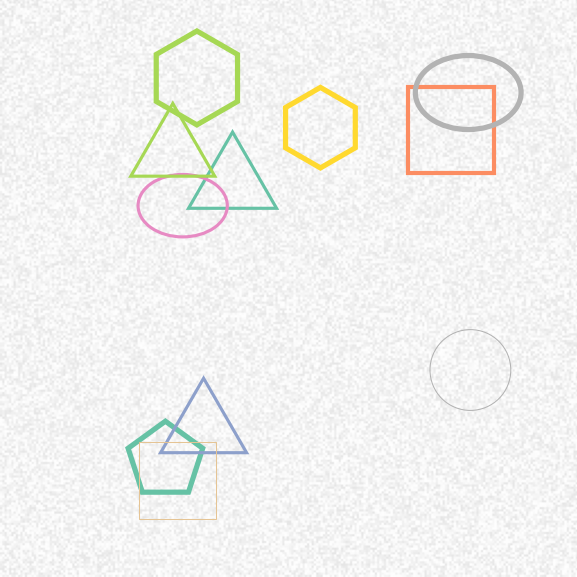[{"shape": "triangle", "thickness": 1.5, "radius": 0.44, "center": [0.403, 0.682]}, {"shape": "pentagon", "thickness": 2.5, "radius": 0.34, "center": [0.286, 0.202]}, {"shape": "square", "thickness": 2, "radius": 0.37, "center": [0.78, 0.775]}, {"shape": "triangle", "thickness": 1.5, "radius": 0.43, "center": [0.353, 0.258]}, {"shape": "oval", "thickness": 1.5, "radius": 0.39, "center": [0.316, 0.643]}, {"shape": "triangle", "thickness": 1.5, "radius": 0.42, "center": [0.299, 0.736]}, {"shape": "hexagon", "thickness": 2.5, "radius": 0.41, "center": [0.341, 0.864]}, {"shape": "hexagon", "thickness": 2.5, "radius": 0.35, "center": [0.555, 0.778]}, {"shape": "square", "thickness": 0.5, "radius": 0.33, "center": [0.308, 0.167]}, {"shape": "circle", "thickness": 0.5, "radius": 0.35, "center": [0.815, 0.358]}, {"shape": "oval", "thickness": 2.5, "radius": 0.46, "center": [0.811, 0.839]}]